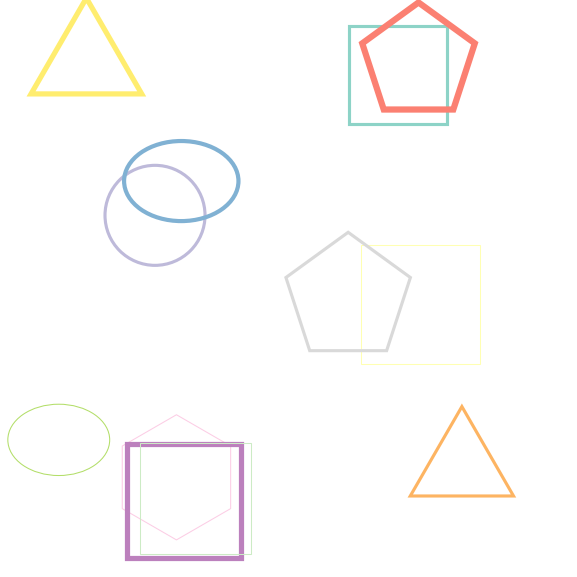[{"shape": "square", "thickness": 1.5, "radius": 0.42, "center": [0.69, 0.869]}, {"shape": "square", "thickness": 0.5, "radius": 0.52, "center": [0.728, 0.472]}, {"shape": "circle", "thickness": 1.5, "radius": 0.43, "center": [0.268, 0.626]}, {"shape": "pentagon", "thickness": 3, "radius": 0.51, "center": [0.725, 0.892]}, {"shape": "oval", "thickness": 2, "radius": 0.5, "center": [0.314, 0.686]}, {"shape": "triangle", "thickness": 1.5, "radius": 0.52, "center": [0.8, 0.192]}, {"shape": "oval", "thickness": 0.5, "radius": 0.44, "center": [0.102, 0.237]}, {"shape": "hexagon", "thickness": 0.5, "radius": 0.54, "center": [0.306, 0.173]}, {"shape": "pentagon", "thickness": 1.5, "radius": 0.57, "center": [0.603, 0.484]}, {"shape": "square", "thickness": 2.5, "radius": 0.49, "center": [0.318, 0.132]}, {"shape": "square", "thickness": 0.5, "radius": 0.48, "center": [0.339, 0.135]}, {"shape": "triangle", "thickness": 2.5, "radius": 0.55, "center": [0.15, 0.892]}]